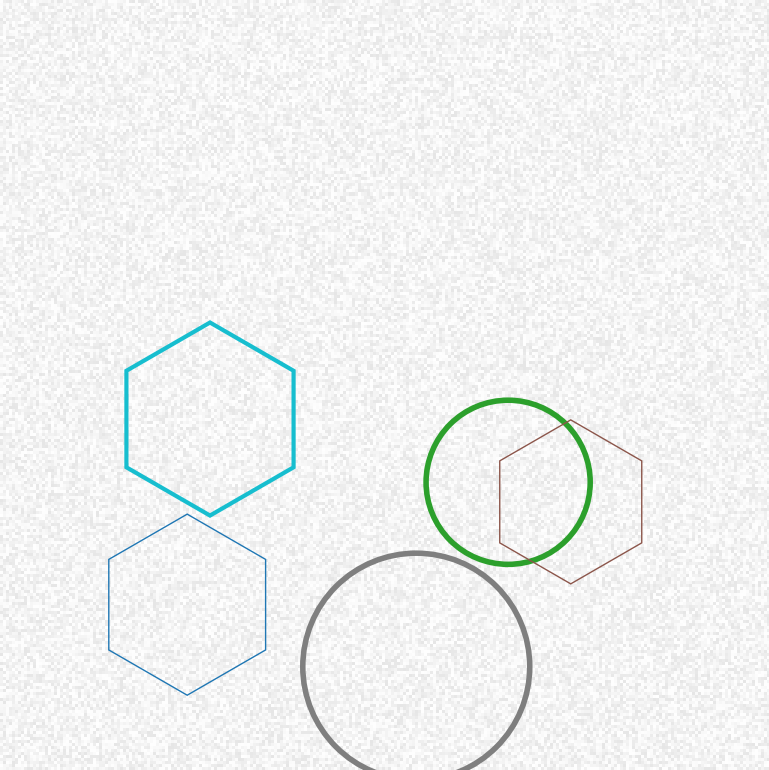[{"shape": "hexagon", "thickness": 0.5, "radius": 0.59, "center": [0.243, 0.215]}, {"shape": "circle", "thickness": 2, "radius": 0.53, "center": [0.66, 0.374]}, {"shape": "hexagon", "thickness": 0.5, "radius": 0.53, "center": [0.741, 0.348]}, {"shape": "circle", "thickness": 2, "radius": 0.74, "center": [0.541, 0.134]}, {"shape": "hexagon", "thickness": 1.5, "radius": 0.63, "center": [0.273, 0.456]}]